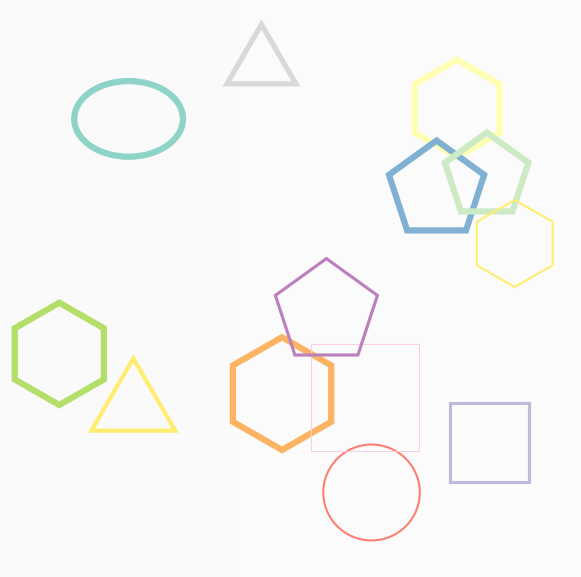[{"shape": "oval", "thickness": 3, "radius": 0.47, "center": [0.221, 0.793]}, {"shape": "hexagon", "thickness": 3, "radius": 0.42, "center": [0.786, 0.811]}, {"shape": "square", "thickness": 1.5, "radius": 0.34, "center": [0.843, 0.233]}, {"shape": "circle", "thickness": 1, "radius": 0.42, "center": [0.639, 0.146]}, {"shape": "pentagon", "thickness": 3, "radius": 0.43, "center": [0.751, 0.67]}, {"shape": "hexagon", "thickness": 3, "radius": 0.49, "center": [0.485, 0.318]}, {"shape": "hexagon", "thickness": 3, "radius": 0.44, "center": [0.102, 0.386]}, {"shape": "square", "thickness": 0.5, "radius": 0.46, "center": [0.628, 0.311]}, {"shape": "triangle", "thickness": 2.5, "radius": 0.34, "center": [0.45, 0.888]}, {"shape": "pentagon", "thickness": 1.5, "radius": 0.46, "center": [0.562, 0.459]}, {"shape": "pentagon", "thickness": 3, "radius": 0.38, "center": [0.837, 0.694]}, {"shape": "triangle", "thickness": 2, "radius": 0.42, "center": [0.229, 0.295]}, {"shape": "hexagon", "thickness": 1, "radius": 0.38, "center": [0.885, 0.577]}]